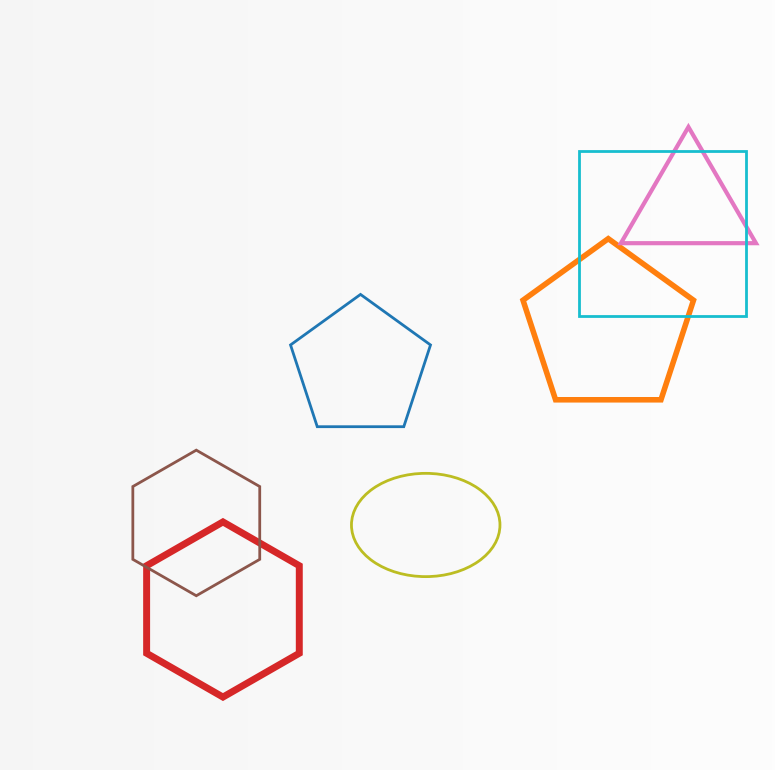[{"shape": "pentagon", "thickness": 1, "radius": 0.47, "center": [0.465, 0.523]}, {"shape": "pentagon", "thickness": 2, "radius": 0.58, "center": [0.785, 0.574]}, {"shape": "hexagon", "thickness": 2.5, "radius": 0.57, "center": [0.288, 0.208]}, {"shape": "hexagon", "thickness": 1, "radius": 0.47, "center": [0.253, 0.321]}, {"shape": "triangle", "thickness": 1.5, "radius": 0.5, "center": [0.888, 0.734]}, {"shape": "oval", "thickness": 1, "radius": 0.48, "center": [0.549, 0.318]}, {"shape": "square", "thickness": 1, "radius": 0.54, "center": [0.855, 0.697]}]